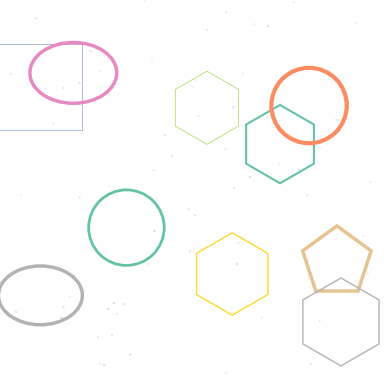[{"shape": "circle", "thickness": 2, "radius": 0.49, "center": [0.328, 0.409]}, {"shape": "hexagon", "thickness": 1.5, "radius": 0.51, "center": [0.727, 0.626]}, {"shape": "circle", "thickness": 3, "radius": 0.49, "center": [0.803, 0.726]}, {"shape": "square", "thickness": 0.5, "radius": 0.56, "center": [0.102, 0.775]}, {"shape": "oval", "thickness": 2.5, "radius": 0.56, "center": [0.19, 0.811]}, {"shape": "hexagon", "thickness": 0.5, "radius": 0.48, "center": [0.538, 0.72]}, {"shape": "hexagon", "thickness": 1, "radius": 0.53, "center": [0.603, 0.288]}, {"shape": "pentagon", "thickness": 2.5, "radius": 0.47, "center": [0.875, 0.32]}, {"shape": "hexagon", "thickness": 1, "radius": 0.57, "center": [0.886, 0.164]}, {"shape": "oval", "thickness": 2.5, "radius": 0.55, "center": [0.105, 0.233]}]